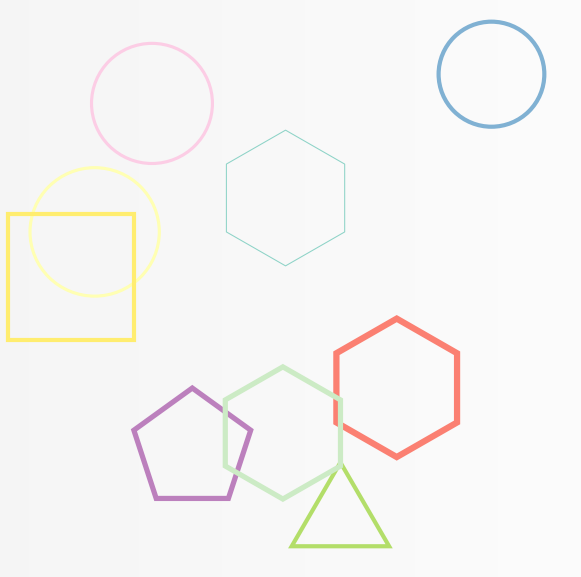[{"shape": "hexagon", "thickness": 0.5, "radius": 0.59, "center": [0.491, 0.656]}, {"shape": "circle", "thickness": 1.5, "radius": 0.56, "center": [0.163, 0.598]}, {"shape": "hexagon", "thickness": 3, "radius": 0.6, "center": [0.683, 0.328]}, {"shape": "circle", "thickness": 2, "radius": 0.45, "center": [0.846, 0.871]}, {"shape": "triangle", "thickness": 2, "radius": 0.48, "center": [0.586, 0.102]}, {"shape": "circle", "thickness": 1.5, "radius": 0.52, "center": [0.261, 0.82]}, {"shape": "pentagon", "thickness": 2.5, "radius": 0.53, "center": [0.331, 0.222]}, {"shape": "hexagon", "thickness": 2.5, "radius": 0.57, "center": [0.487, 0.249]}, {"shape": "square", "thickness": 2, "radius": 0.54, "center": [0.122, 0.52]}]